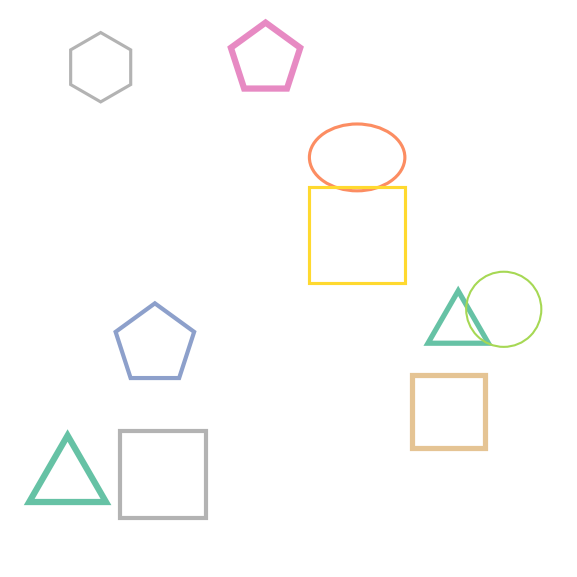[{"shape": "triangle", "thickness": 3, "radius": 0.38, "center": [0.117, 0.168]}, {"shape": "triangle", "thickness": 2.5, "radius": 0.3, "center": [0.793, 0.435]}, {"shape": "oval", "thickness": 1.5, "radius": 0.41, "center": [0.618, 0.727]}, {"shape": "pentagon", "thickness": 2, "radius": 0.36, "center": [0.268, 0.402]}, {"shape": "pentagon", "thickness": 3, "radius": 0.32, "center": [0.46, 0.897]}, {"shape": "circle", "thickness": 1, "radius": 0.33, "center": [0.872, 0.464]}, {"shape": "square", "thickness": 1.5, "radius": 0.42, "center": [0.619, 0.592]}, {"shape": "square", "thickness": 2.5, "radius": 0.31, "center": [0.777, 0.286]}, {"shape": "hexagon", "thickness": 1.5, "radius": 0.3, "center": [0.174, 0.883]}, {"shape": "square", "thickness": 2, "radius": 0.38, "center": [0.282, 0.178]}]